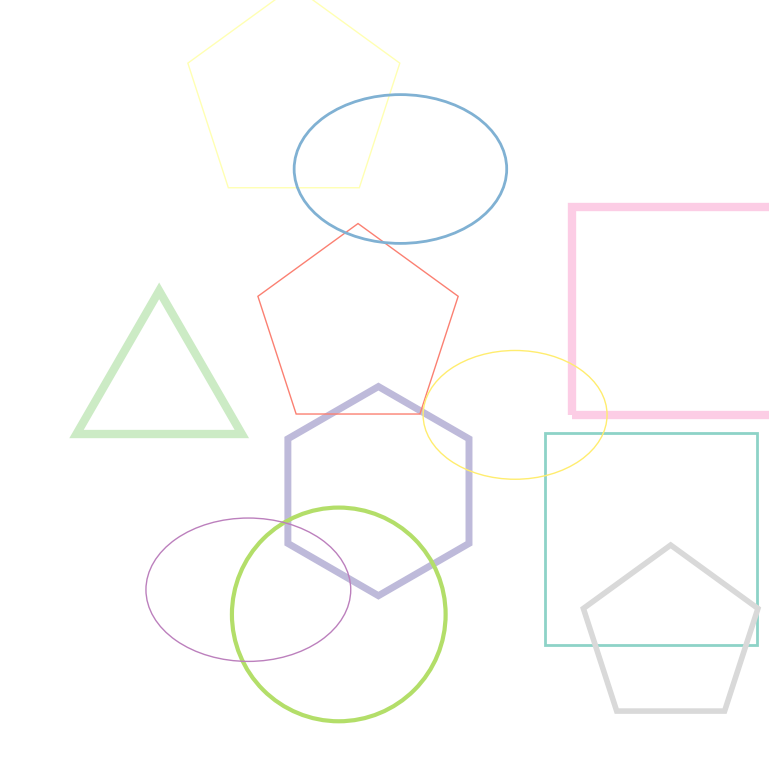[{"shape": "square", "thickness": 1, "radius": 0.69, "center": [0.846, 0.3]}, {"shape": "pentagon", "thickness": 0.5, "radius": 0.72, "center": [0.382, 0.873]}, {"shape": "hexagon", "thickness": 2.5, "radius": 0.68, "center": [0.491, 0.362]}, {"shape": "pentagon", "thickness": 0.5, "radius": 0.68, "center": [0.465, 0.573]}, {"shape": "oval", "thickness": 1, "radius": 0.69, "center": [0.52, 0.781]}, {"shape": "circle", "thickness": 1.5, "radius": 0.69, "center": [0.44, 0.202]}, {"shape": "square", "thickness": 3, "radius": 0.68, "center": [0.879, 0.596]}, {"shape": "pentagon", "thickness": 2, "radius": 0.6, "center": [0.871, 0.173]}, {"shape": "oval", "thickness": 0.5, "radius": 0.66, "center": [0.323, 0.234]}, {"shape": "triangle", "thickness": 3, "radius": 0.62, "center": [0.207, 0.498]}, {"shape": "oval", "thickness": 0.5, "radius": 0.6, "center": [0.669, 0.461]}]